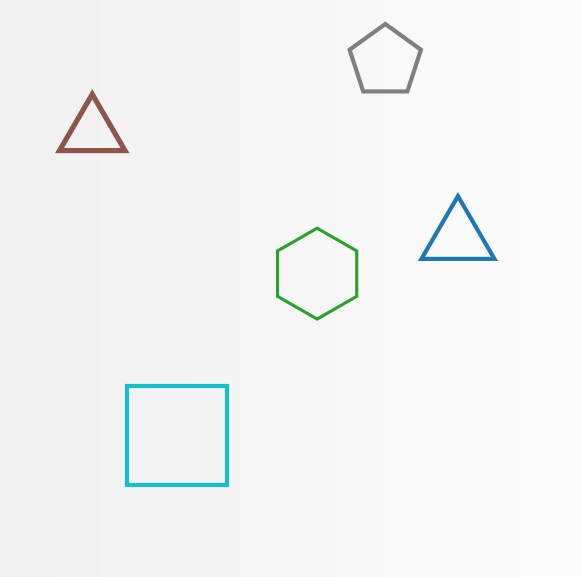[{"shape": "triangle", "thickness": 2, "radius": 0.36, "center": [0.788, 0.587]}, {"shape": "hexagon", "thickness": 1.5, "radius": 0.39, "center": [0.546, 0.525]}, {"shape": "triangle", "thickness": 2.5, "radius": 0.33, "center": [0.159, 0.771]}, {"shape": "pentagon", "thickness": 2, "radius": 0.32, "center": [0.663, 0.893]}, {"shape": "square", "thickness": 2, "radius": 0.43, "center": [0.305, 0.246]}]